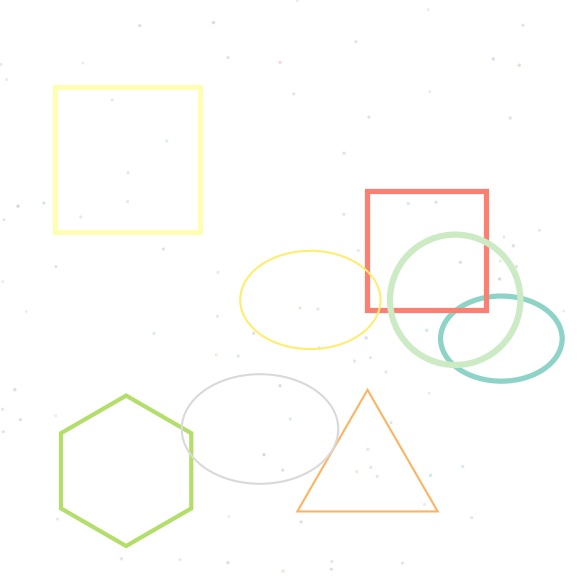[{"shape": "oval", "thickness": 2.5, "radius": 0.53, "center": [0.868, 0.413]}, {"shape": "square", "thickness": 2.5, "radius": 0.63, "center": [0.221, 0.723]}, {"shape": "square", "thickness": 2.5, "radius": 0.52, "center": [0.739, 0.565]}, {"shape": "triangle", "thickness": 1, "radius": 0.7, "center": [0.636, 0.184]}, {"shape": "hexagon", "thickness": 2, "radius": 0.65, "center": [0.218, 0.184]}, {"shape": "oval", "thickness": 1, "radius": 0.68, "center": [0.45, 0.256]}, {"shape": "circle", "thickness": 3, "radius": 0.56, "center": [0.788, 0.48]}, {"shape": "oval", "thickness": 1, "radius": 0.61, "center": [0.537, 0.48]}]